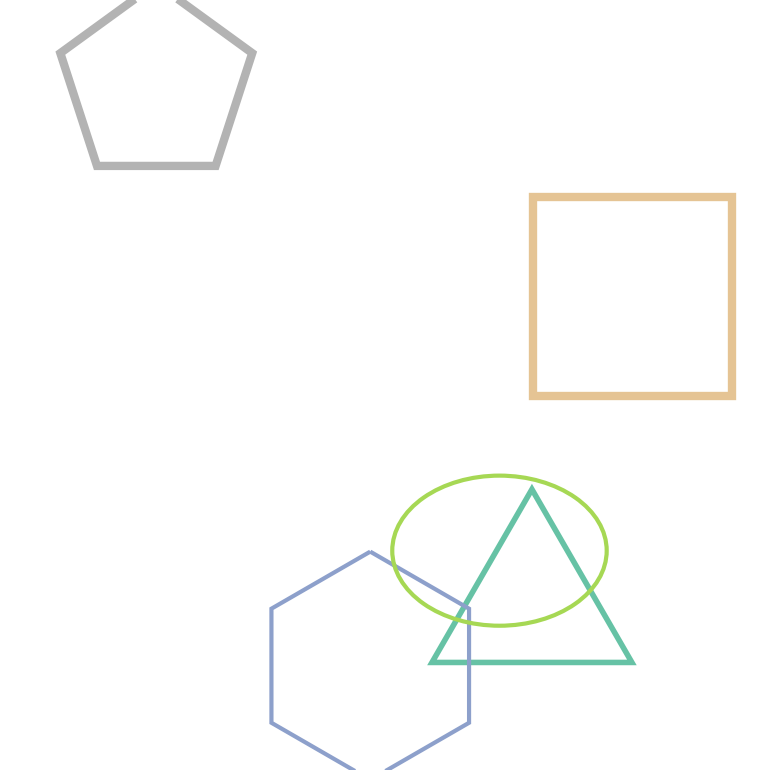[{"shape": "triangle", "thickness": 2, "radius": 0.75, "center": [0.691, 0.215]}, {"shape": "hexagon", "thickness": 1.5, "radius": 0.74, "center": [0.481, 0.135]}, {"shape": "oval", "thickness": 1.5, "radius": 0.7, "center": [0.649, 0.285]}, {"shape": "square", "thickness": 3, "radius": 0.65, "center": [0.822, 0.615]}, {"shape": "pentagon", "thickness": 3, "radius": 0.66, "center": [0.203, 0.891]}]